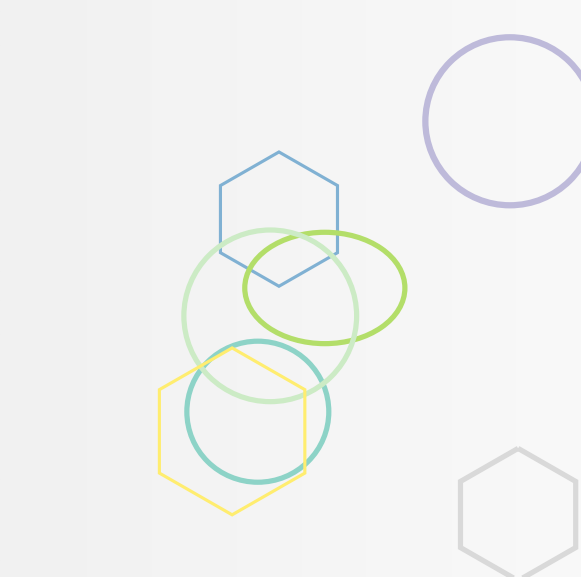[{"shape": "circle", "thickness": 2.5, "radius": 0.61, "center": [0.444, 0.286]}, {"shape": "circle", "thickness": 3, "radius": 0.73, "center": [0.877, 0.789]}, {"shape": "hexagon", "thickness": 1.5, "radius": 0.58, "center": [0.48, 0.62]}, {"shape": "oval", "thickness": 2.5, "radius": 0.69, "center": [0.559, 0.5]}, {"shape": "hexagon", "thickness": 2.5, "radius": 0.57, "center": [0.891, 0.108]}, {"shape": "circle", "thickness": 2.5, "radius": 0.74, "center": [0.465, 0.452]}, {"shape": "hexagon", "thickness": 1.5, "radius": 0.72, "center": [0.399, 0.252]}]